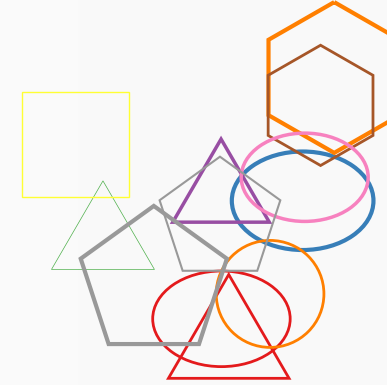[{"shape": "oval", "thickness": 2, "radius": 0.89, "center": [0.571, 0.172]}, {"shape": "triangle", "thickness": 2, "radius": 0.9, "center": [0.59, 0.107]}, {"shape": "oval", "thickness": 3, "radius": 0.91, "center": [0.781, 0.479]}, {"shape": "triangle", "thickness": 0.5, "radius": 0.77, "center": [0.266, 0.377]}, {"shape": "triangle", "thickness": 2.5, "radius": 0.72, "center": [0.57, 0.495]}, {"shape": "hexagon", "thickness": 3, "radius": 0.98, "center": [0.862, 0.799]}, {"shape": "circle", "thickness": 2, "radius": 0.69, "center": [0.697, 0.237]}, {"shape": "square", "thickness": 1, "radius": 0.68, "center": [0.195, 0.625]}, {"shape": "hexagon", "thickness": 2, "radius": 0.78, "center": [0.827, 0.726]}, {"shape": "oval", "thickness": 2.5, "radius": 0.82, "center": [0.786, 0.54]}, {"shape": "pentagon", "thickness": 3, "radius": 0.99, "center": [0.397, 0.267]}, {"shape": "pentagon", "thickness": 1.5, "radius": 0.82, "center": [0.568, 0.429]}]